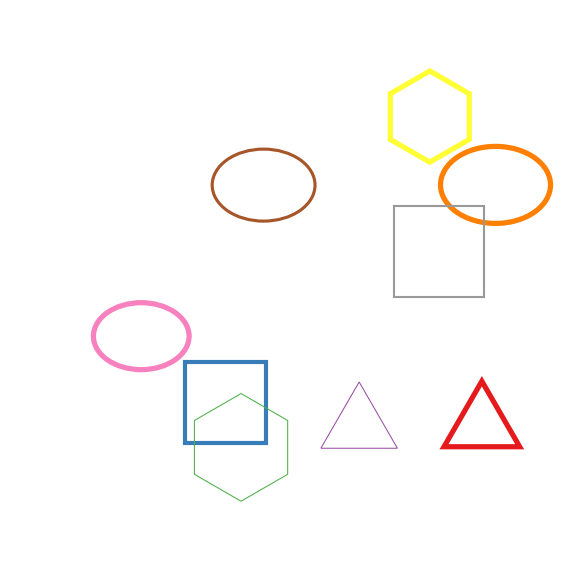[{"shape": "triangle", "thickness": 2.5, "radius": 0.38, "center": [0.834, 0.263]}, {"shape": "square", "thickness": 2, "radius": 0.35, "center": [0.39, 0.302]}, {"shape": "hexagon", "thickness": 0.5, "radius": 0.47, "center": [0.417, 0.224]}, {"shape": "triangle", "thickness": 0.5, "radius": 0.38, "center": [0.622, 0.261]}, {"shape": "oval", "thickness": 2.5, "radius": 0.48, "center": [0.858, 0.679]}, {"shape": "hexagon", "thickness": 2.5, "radius": 0.39, "center": [0.744, 0.797]}, {"shape": "oval", "thickness": 1.5, "radius": 0.45, "center": [0.456, 0.679]}, {"shape": "oval", "thickness": 2.5, "radius": 0.41, "center": [0.245, 0.417]}, {"shape": "square", "thickness": 1, "radius": 0.39, "center": [0.76, 0.564]}]